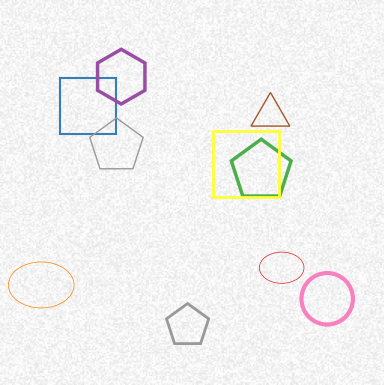[{"shape": "oval", "thickness": 0.5, "radius": 0.29, "center": [0.732, 0.305]}, {"shape": "square", "thickness": 1.5, "radius": 0.37, "center": [0.229, 0.725]}, {"shape": "pentagon", "thickness": 2.5, "radius": 0.41, "center": [0.679, 0.557]}, {"shape": "hexagon", "thickness": 2.5, "radius": 0.36, "center": [0.315, 0.801]}, {"shape": "oval", "thickness": 0.5, "radius": 0.43, "center": [0.107, 0.26]}, {"shape": "square", "thickness": 2, "radius": 0.42, "center": [0.639, 0.574]}, {"shape": "triangle", "thickness": 1, "radius": 0.29, "center": [0.702, 0.702]}, {"shape": "circle", "thickness": 3, "radius": 0.33, "center": [0.85, 0.224]}, {"shape": "pentagon", "thickness": 1, "radius": 0.36, "center": [0.302, 0.621]}, {"shape": "pentagon", "thickness": 2, "radius": 0.29, "center": [0.487, 0.154]}]